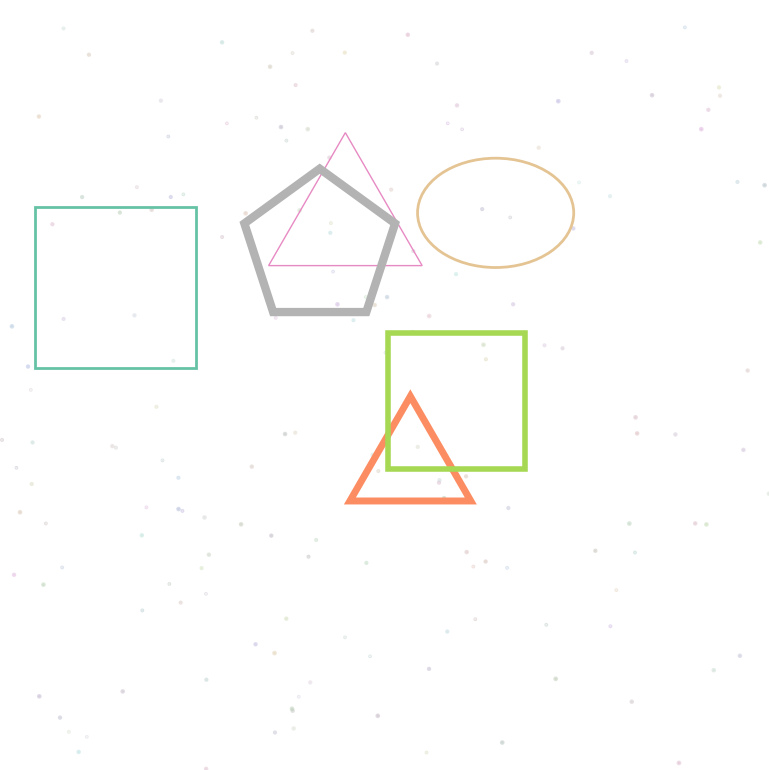[{"shape": "square", "thickness": 1, "radius": 0.52, "center": [0.15, 0.627]}, {"shape": "triangle", "thickness": 2.5, "radius": 0.45, "center": [0.533, 0.395]}, {"shape": "triangle", "thickness": 0.5, "radius": 0.58, "center": [0.449, 0.713]}, {"shape": "square", "thickness": 2, "radius": 0.44, "center": [0.593, 0.479]}, {"shape": "oval", "thickness": 1, "radius": 0.51, "center": [0.644, 0.724]}, {"shape": "pentagon", "thickness": 3, "radius": 0.51, "center": [0.415, 0.678]}]